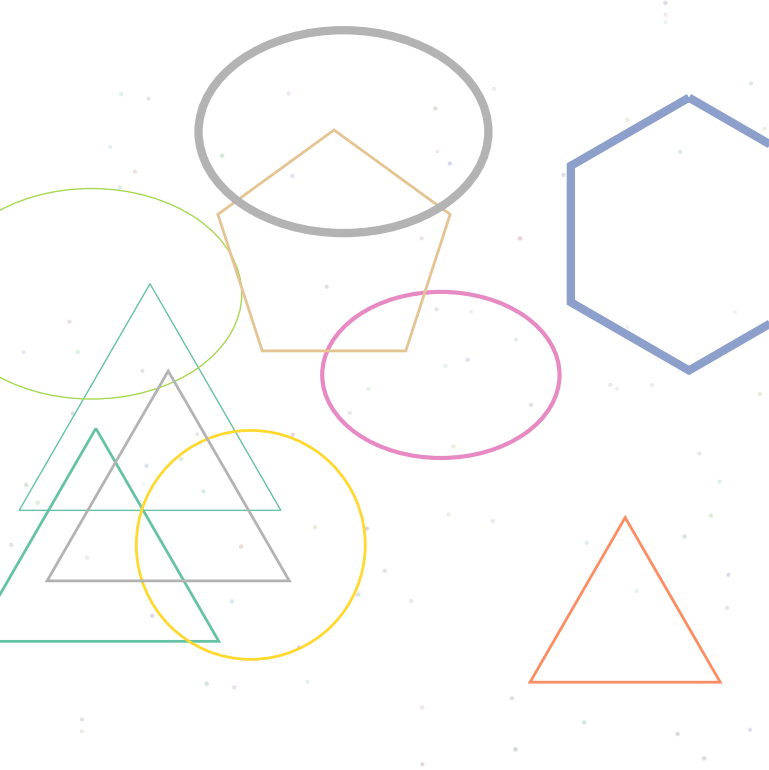[{"shape": "triangle", "thickness": 1, "radius": 0.92, "center": [0.124, 0.259]}, {"shape": "triangle", "thickness": 0.5, "radius": 0.98, "center": [0.195, 0.435]}, {"shape": "triangle", "thickness": 1, "radius": 0.71, "center": [0.812, 0.185]}, {"shape": "hexagon", "thickness": 3, "radius": 0.89, "center": [0.895, 0.696]}, {"shape": "oval", "thickness": 1.5, "radius": 0.77, "center": [0.573, 0.513]}, {"shape": "oval", "thickness": 0.5, "radius": 0.98, "center": [0.119, 0.618]}, {"shape": "circle", "thickness": 1, "radius": 0.74, "center": [0.326, 0.292]}, {"shape": "pentagon", "thickness": 1, "radius": 0.79, "center": [0.434, 0.673]}, {"shape": "triangle", "thickness": 1, "radius": 0.91, "center": [0.218, 0.336]}, {"shape": "oval", "thickness": 3, "radius": 0.94, "center": [0.446, 0.829]}]